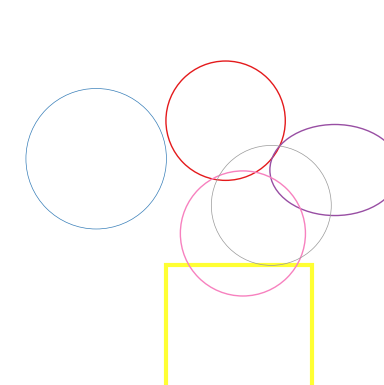[{"shape": "circle", "thickness": 1, "radius": 0.77, "center": [0.586, 0.686]}, {"shape": "circle", "thickness": 0.5, "radius": 0.91, "center": [0.25, 0.588]}, {"shape": "oval", "thickness": 1, "radius": 0.84, "center": [0.87, 0.558]}, {"shape": "square", "thickness": 3, "radius": 0.95, "center": [0.621, 0.121]}, {"shape": "circle", "thickness": 1, "radius": 0.81, "center": [0.631, 0.394]}, {"shape": "circle", "thickness": 0.5, "radius": 0.78, "center": [0.705, 0.466]}]